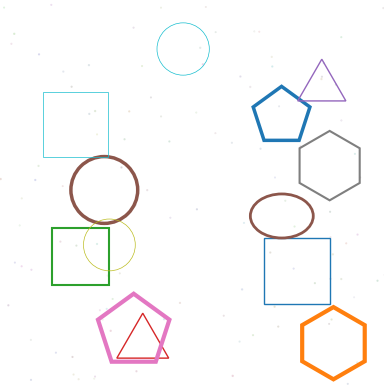[{"shape": "pentagon", "thickness": 2.5, "radius": 0.39, "center": [0.731, 0.698]}, {"shape": "square", "thickness": 1, "radius": 0.43, "center": [0.771, 0.296]}, {"shape": "hexagon", "thickness": 3, "radius": 0.47, "center": [0.866, 0.109]}, {"shape": "square", "thickness": 1.5, "radius": 0.37, "center": [0.209, 0.334]}, {"shape": "triangle", "thickness": 1, "radius": 0.39, "center": [0.371, 0.109]}, {"shape": "triangle", "thickness": 1, "radius": 0.36, "center": [0.836, 0.774]}, {"shape": "circle", "thickness": 2.5, "radius": 0.43, "center": [0.271, 0.507]}, {"shape": "oval", "thickness": 2, "radius": 0.41, "center": [0.732, 0.439]}, {"shape": "pentagon", "thickness": 3, "radius": 0.49, "center": [0.347, 0.139]}, {"shape": "hexagon", "thickness": 1.5, "radius": 0.45, "center": [0.856, 0.57]}, {"shape": "circle", "thickness": 0.5, "radius": 0.34, "center": [0.284, 0.364]}, {"shape": "circle", "thickness": 0.5, "radius": 0.34, "center": [0.476, 0.873]}, {"shape": "square", "thickness": 0.5, "radius": 0.42, "center": [0.197, 0.677]}]